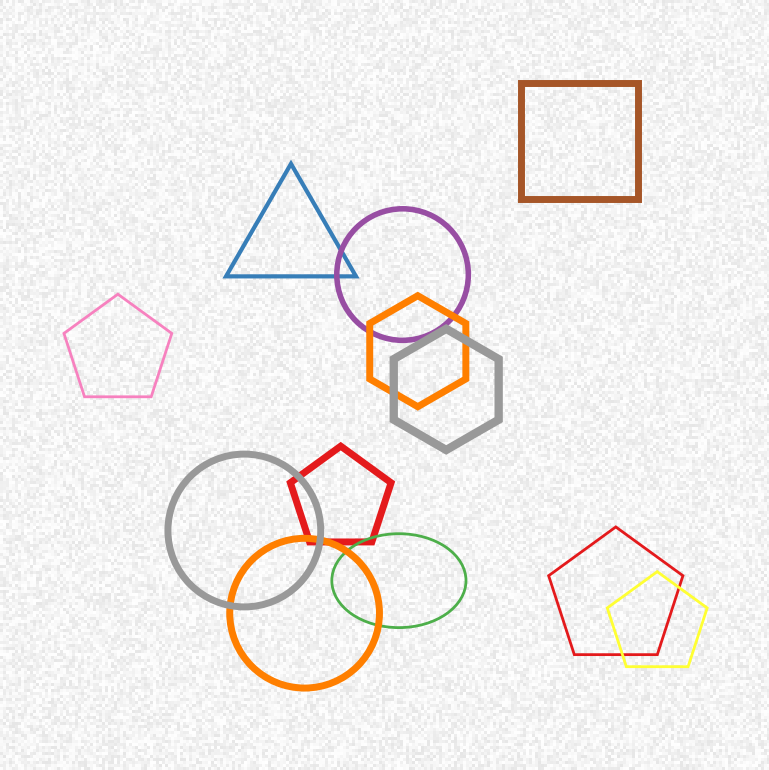[{"shape": "pentagon", "thickness": 1, "radius": 0.46, "center": [0.8, 0.224]}, {"shape": "pentagon", "thickness": 2.5, "radius": 0.34, "center": [0.443, 0.352]}, {"shape": "triangle", "thickness": 1.5, "radius": 0.49, "center": [0.378, 0.69]}, {"shape": "oval", "thickness": 1, "radius": 0.44, "center": [0.518, 0.246]}, {"shape": "circle", "thickness": 2, "radius": 0.43, "center": [0.523, 0.643]}, {"shape": "circle", "thickness": 2.5, "radius": 0.49, "center": [0.396, 0.204]}, {"shape": "hexagon", "thickness": 2.5, "radius": 0.36, "center": [0.543, 0.544]}, {"shape": "pentagon", "thickness": 1, "radius": 0.34, "center": [0.854, 0.189]}, {"shape": "square", "thickness": 2.5, "radius": 0.38, "center": [0.753, 0.817]}, {"shape": "pentagon", "thickness": 1, "radius": 0.37, "center": [0.153, 0.544]}, {"shape": "circle", "thickness": 2.5, "radius": 0.5, "center": [0.317, 0.311]}, {"shape": "hexagon", "thickness": 3, "radius": 0.39, "center": [0.579, 0.494]}]